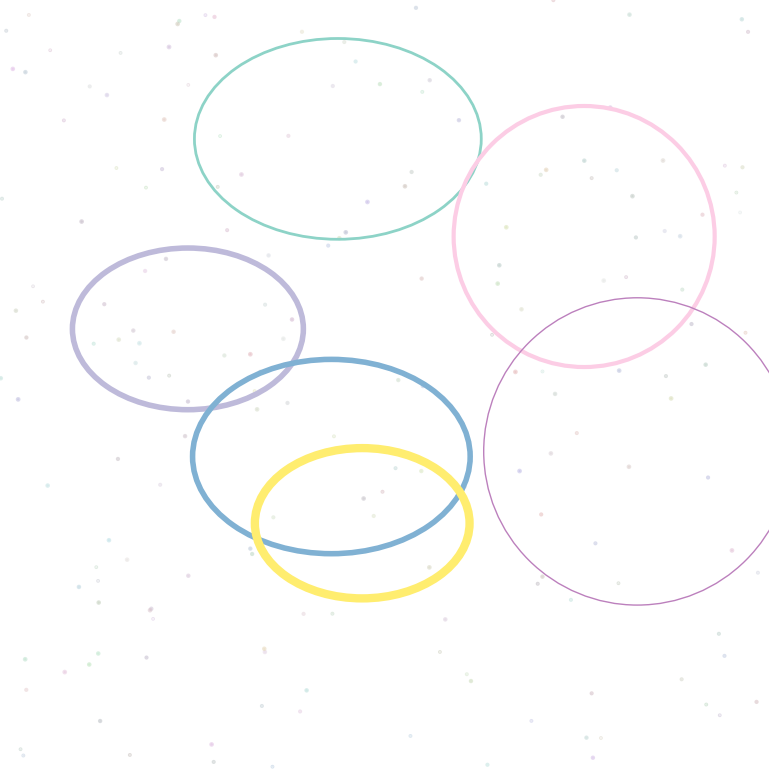[{"shape": "oval", "thickness": 1, "radius": 0.93, "center": [0.439, 0.82]}, {"shape": "oval", "thickness": 2, "radius": 0.75, "center": [0.244, 0.573]}, {"shape": "oval", "thickness": 2, "radius": 0.9, "center": [0.43, 0.407]}, {"shape": "circle", "thickness": 1.5, "radius": 0.85, "center": [0.759, 0.693]}, {"shape": "circle", "thickness": 0.5, "radius": 1.0, "center": [0.828, 0.414]}, {"shape": "oval", "thickness": 3, "radius": 0.7, "center": [0.47, 0.32]}]